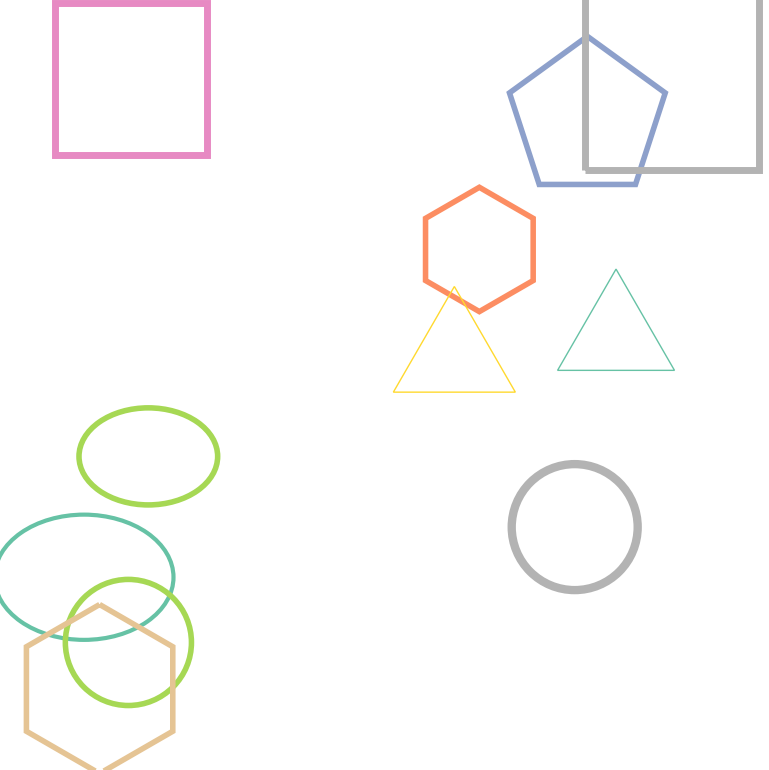[{"shape": "oval", "thickness": 1.5, "radius": 0.58, "center": [0.109, 0.25]}, {"shape": "triangle", "thickness": 0.5, "radius": 0.44, "center": [0.8, 0.563]}, {"shape": "hexagon", "thickness": 2, "radius": 0.4, "center": [0.623, 0.676]}, {"shape": "pentagon", "thickness": 2, "radius": 0.53, "center": [0.763, 0.846]}, {"shape": "square", "thickness": 2.5, "radius": 0.49, "center": [0.17, 0.897]}, {"shape": "oval", "thickness": 2, "radius": 0.45, "center": [0.193, 0.407]}, {"shape": "circle", "thickness": 2, "radius": 0.41, "center": [0.167, 0.166]}, {"shape": "triangle", "thickness": 0.5, "radius": 0.46, "center": [0.59, 0.536]}, {"shape": "hexagon", "thickness": 2, "radius": 0.55, "center": [0.129, 0.105]}, {"shape": "square", "thickness": 2.5, "radius": 0.57, "center": [0.873, 0.893]}, {"shape": "circle", "thickness": 3, "radius": 0.41, "center": [0.746, 0.315]}]